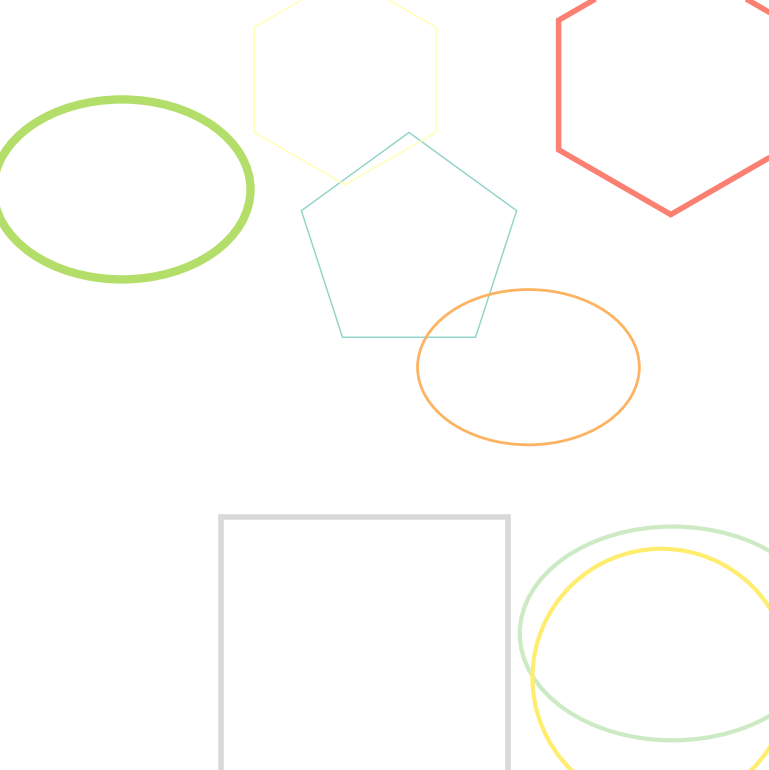[{"shape": "pentagon", "thickness": 0.5, "radius": 0.73, "center": [0.531, 0.681]}, {"shape": "hexagon", "thickness": 0.5, "radius": 0.68, "center": [0.448, 0.896]}, {"shape": "hexagon", "thickness": 2, "radius": 0.84, "center": [0.871, 0.89]}, {"shape": "oval", "thickness": 1, "radius": 0.72, "center": [0.686, 0.523]}, {"shape": "oval", "thickness": 3, "radius": 0.83, "center": [0.158, 0.754]}, {"shape": "square", "thickness": 2, "radius": 0.93, "center": [0.473, 0.141]}, {"shape": "oval", "thickness": 1.5, "radius": 0.99, "center": [0.873, 0.177]}, {"shape": "circle", "thickness": 1.5, "radius": 0.84, "center": [0.859, 0.12]}]